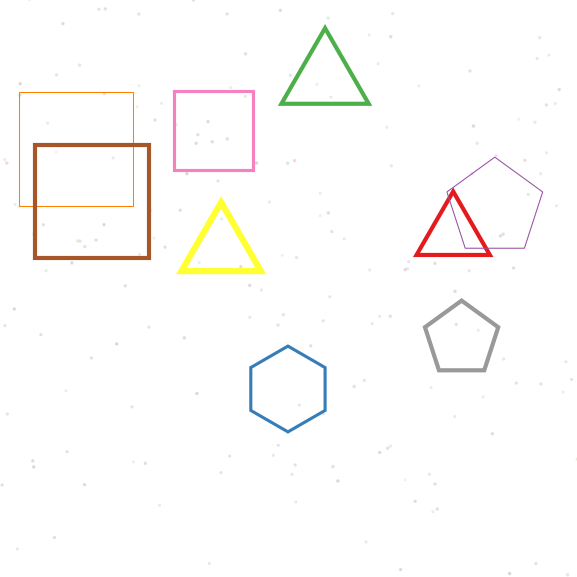[{"shape": "triangle", "thickness": 2, "radius": 0.37, "center": [0.785, 0.594]}, {"shape": "hexagon", "thickness": 1.5, "radius": 0.37, "center": [0.499, 0.326]}, {"shape": "triangle", "thickness": 2, "radius": 0.44, "center": [0.563, 0.863]}, {"shape": "pentagon", "thickness": 0.5, "radius": 0.44, "center": [0.857, 0.64]}, {"shape": "square", "thickness": 0.5, "radius": 0.49, "center": [0.131, 0.742]}, {"shape": "triangle", "thickness": 3, "radius": 0.4, "center": [0.383, 0.569]}, {"shape": "square", "thickness": 2, "radius": 0.49, "center": [0.159, 0.65]}, {"shape": "square", "thickness": 1.5, "radius": 0.34, "center": [0.369, 0.773]}, {"shape": "pentagon", "thickness": 2, "radius": 0.33, "center": [0.799, 0.412]}]